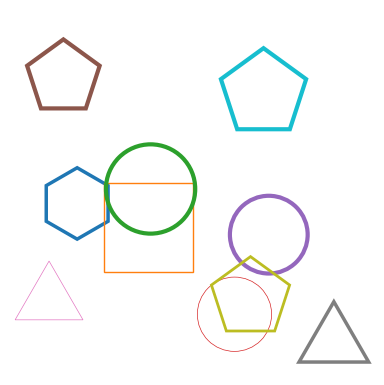[{"shape": "hexagon", "thickness": 2.5, "radius": 0.46, "center": [0.2, 0.472]}, {"shape": "square", "thickness": 1, "radius": 0.58, "center": [0.387, 0.409]}, {"shape": "circle", "thickness": 3, "radius": 0.58, "center": [0.391, 0.509]}, {"shape": "circle", "thickness": 0.5, "radius": 0.48, "center": [0.609, 0.184]}, {"shape": "circle", "thickness": 3, "radius": 0.5, "center": [0.698, 0.391]}, {"shape": "pentagon", "thickness": 3, "radius": 0.5, "center": [0.165, 0.799]}, {"shape": "triangle", "thickness": 0.5, "radius": 0.51, "center": [0.127, 0.22]}, {"shape": "triangle", "thickness": 2.5, "radius": 0.52, "center": [0.867, 0.112]}, {"shape": "pentagon", "thickness": 2, "radius": 0.53, "center": [0.651, 0.227]}, {"shape": "pentagon", "thickness": 3, "radius": 0.58, "center": [0.684, 0.758]}]